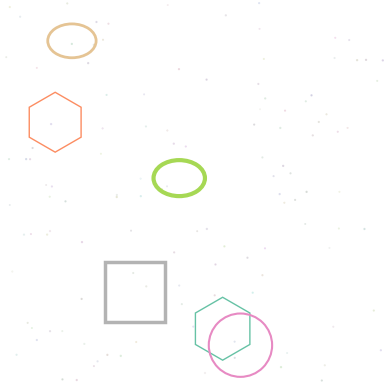[{"shape": "hexagon", "thickness": 1, "radius": 0.41, "center": [0.578, 0.146]}, {"shape": "hexagon", "thickness": 1, "radius": 0.39, "center": [0.143, 0.683]}, {"shape": "circle", "thickness": 1.5, "radius": 0.41, "center": [0.625, 0.103]}, {"shape": "oval", "thickness": 3, "radius": 0.33, "center": [0.466, 0.537]}, {"shape": "oval", "thickness": 2, "radius": 0.31, "center": [0.187, 0.894]}, {"shape": "square", "thickness": 2.5, "radius": 0.39, "center": [0.35, 0.242]}]